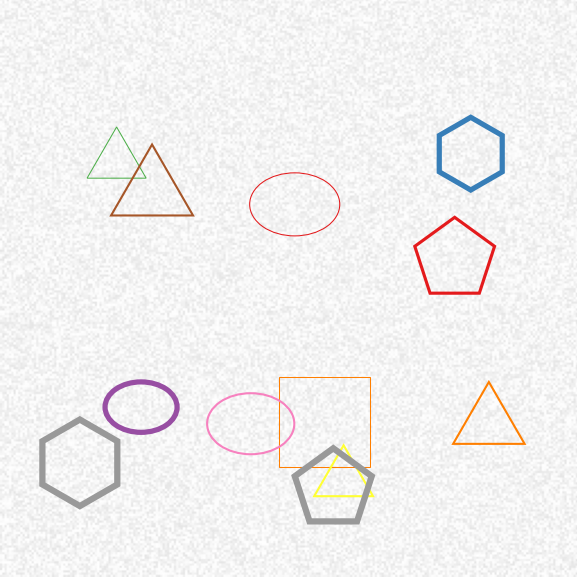[{"shape": "pentagon", "thickness": 1.5, "radius": 0.36, "center": [0.787, 0.55]}, {"shape": "oval", "thickness": 0.5, "radius": 0.39, "center": [0.51, 0.645]}, {"shape": "hexagon", "thickness": 2.5, "radius": 0.31, "center": [0.815, 0.733]}, {"shape": "triangle", "thickness": 0.5, "radius": 0.3, "center": [0.202, 0.72]}, {"shape": "oval", "thickness": 2.5, "radius": 0.31, "center": [0.244, 0.294]}, {"shape": "triangle", "thickness": 1, "radius": 0.36, "center": [0.847, 0.266]}, {"shape": "square", "thickness": 0.5, "radius": 0.39, "center": [0.562, 0.268]}, {"shape": "triangle", "thickness": 1, "radius": 0.29, "center": [0.595, 0.169]}, {"shape": "triangle", "thickness": 1, "radius": 0.41, "center": [0.263, 0.667]}, {"shape": "oval", "thickness": 1, "radius": 0.38, "center": [0.434, 0.265]}, {"shape": "hexagon", "thickness": 3, "radius": 0.37, "center": [0.138, 0.198]}, {"shape": "pentagon", "thickness": 3, "radius": 0.35, "center": [0.577, 0.153]}]